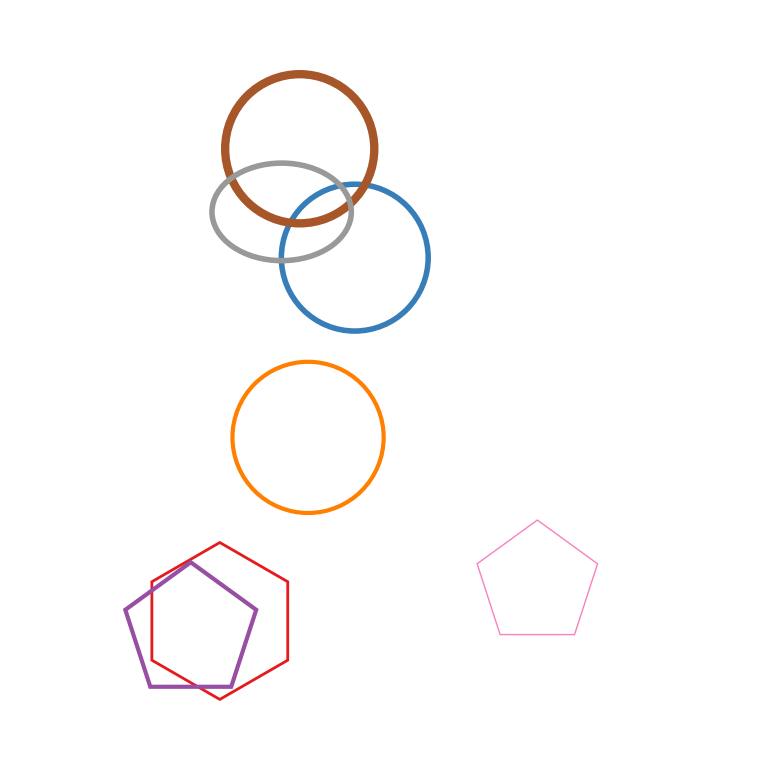[{"shape": "hexagon", "thickness": 1, "radius": 0.51, "center": [0.285, 0.194]}, {"shape": "circle", "thickness": 2, "radius": 0.48, "center": [0.461, 0.665]}, {"shape": "pentagon", "thickness": 1.5, "radius": 0.45, "center": [0.248, 0.18]}, {"shape": "circle", "thickness": 1.5, "radius": 0.49, "center": [0.4, 0.432]}, {"shape": "circle", "thickness": 3, "radius": 0.48, "center": [0.389, 0.807]}, {"shape": "pentagon", "thickness": 0.5, "radius": 0.41, "center": [0.698, 0.242]}, {"shape": "oval", "thickness": 2, "radius": 0.45, "center": [0.366, 0.725]}]